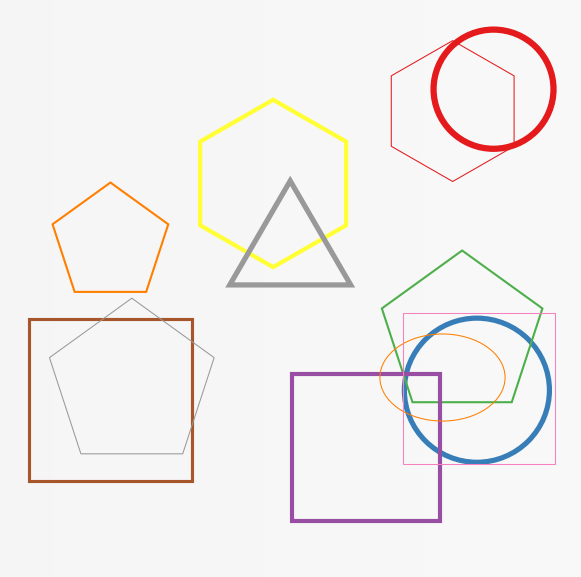[{"shape": "hexagon", "thickness": 0.5, "radius": 0.61, "center": [0.779, 0.807]}, {"shape": "circle", "thickness": 3, "radius": 0.52, "center": [0.849, 0.845]}, {"shape": "circle", "thickness": 2.5, "radius": 0.62, "center": [0.82, 0.323]}, {"shape": "pentagon", "thickness": 1, "radius": 0.73, "center": [0.795, 0.42]}, {"shape": "square", "thickness": 2, "radius": 0.63, "center": [0.63, 0.224]}, {"shape": "oval", "thickness": 0.5, "radius": 0.54, "center": [0.761, 0.345]}, {"shape": "pentagon", "thickness": 1, "radius": 0.52, "center": [0.19, 0.578]}, {"shape": "hexagon", "thickness": 2, "radius": 0.72, "center": [0.47, 0.681]}, {"shape": "square", "thickness": 1.5, "radius": 0.7, "center": [0.19, 0.307]}, {"shape": "square", "thickness": 0.5, "radius": 0.65, "center": [0.824, 0.326]}, {"shape": "triangle", "thickness": 2.5, "radius": 0.6, "center": [0.499, 0.566]}, {"shape": "pentagon", "thickness": 0.5, "radius": 0.74, "center": [0.227, 0.334]}]